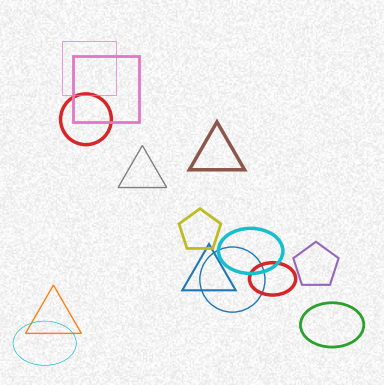[{"shape": "circle", "thickness": 1, "radius": 0.42, "center": [0.604, 0.274]}, {"shape": "triangle", "thickness": 1.5, "radius": 0.4, "center": [0.543, 0.286]}, {"shape": "triangle", "thickness": 1, "radius": 0.42, "center": [0.139, 0.176]}, {"shape": "oval", "thickness": 2, "radius": 0.41, "center": [0.863, 0.156]}, {"shape": "oval", "thickness": 2.5, "radius": 0.3, "center": [0.708, 0.276]}, {"shape": "circle", "thickness": 2.5, "radius": 0.33, "center": [0.223, 0.69]}, {"shape": "pentagon", "thickness": 1.5, "radius": 0.31, "center": [0.821, 0.31]}, {"shape": "triangle", "thickness": 2.5, "radius": 0.41, "center": [0.564, 0.6]}, {"shape": "square", "thickness": 0.5, "radius": 0.35, "center": [0.23, 0.824]}, {"shape": "square", "thickness": 2, "radius": 0.43, "center": [0.276, 0.768]}, {"shape": "triangle", "thickness": 1, "radius": 0.36, "center": [0.37, 0.549]}, {"shape": "pentagon", "thickness": 2, "radius": 0.29, "center": [0.519, 0.401]}, {"shape": "oval", "thickness": 2.5, "radius": 0.42, "center": [0.651, 0.348]}, {"shape": "oval", "thickness": 0.5, "radius": 0.41, "center": [0.116, 0.108]}]